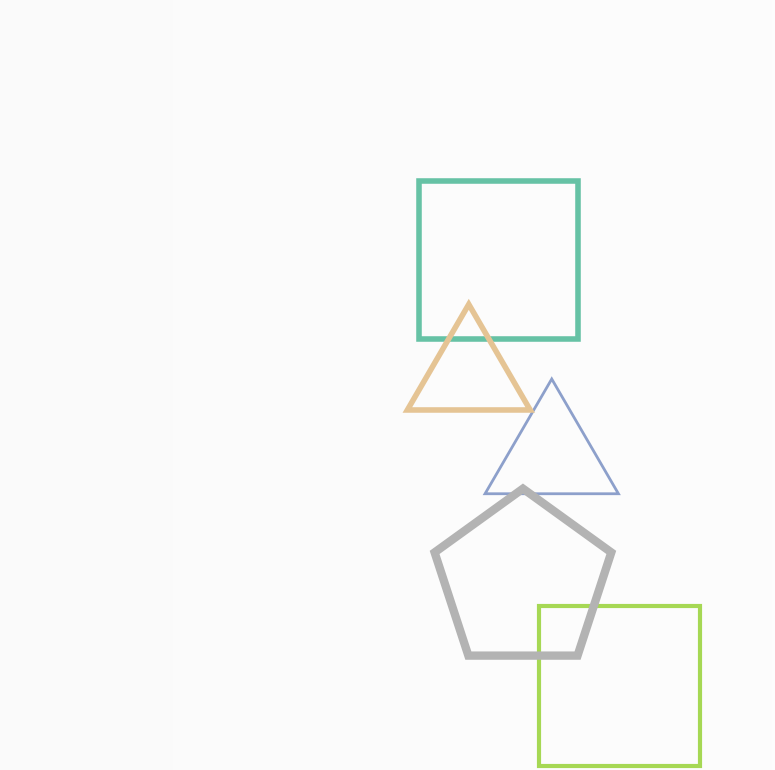[{"shape": "square", "thickness": 2, "radius": 0.51, "center": [0.644, 0.662]}, {"shape": "triangle", "thickness": 1, "radius": 0.5, "center": [0.712, 0.408]}, {"shape": "square", "thickness": 1.5, "radius": 0.52, "center": [0.799, 0.109]}, {"shape": "triangle", "thickness": 2, "radius": 0.46, "center": [0.605, 0.513]}, {"shape": "pentagon", "thickness": 3, "radius": 0.6, "center": [0.675, 0.246]}]